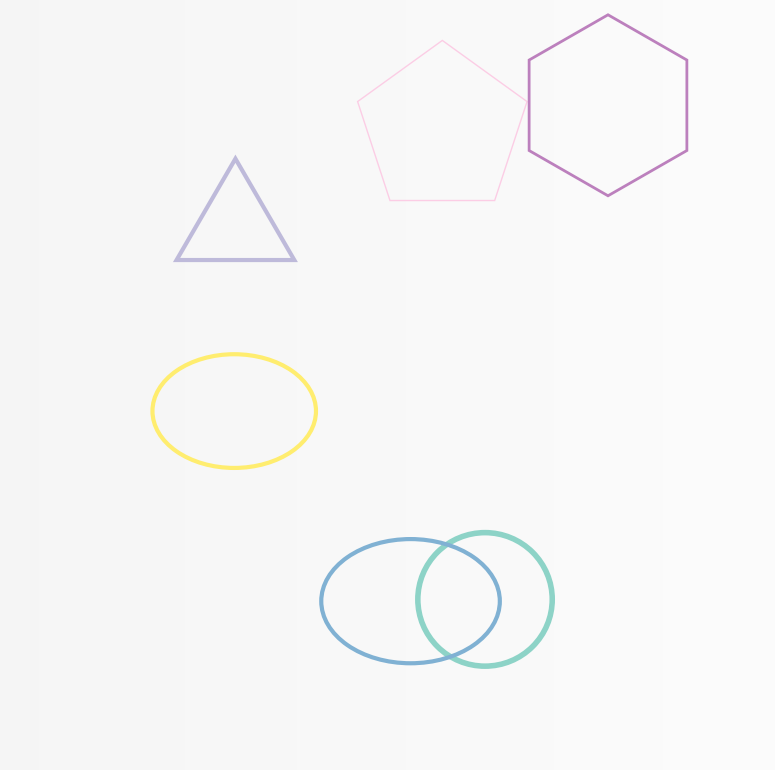[{"shape": "circle", "thickness": 2, "radius": 0.43, "center": [0.626, 0.222]}, {"shape": "triangle", "thickness": 1.5, "radius": 0.44, "center": [0.304, 0.706]}, {"shape": "oval", "thickness": 1.5, "radius": 0.58, "center": [0.53, 0.219]}, {"shape": "pentagon", "thickness": 0.5, "radius": 0.57, "center": [0.571, 0.833]}, {"shape": "hexagon", "thickness": 1, "radius": 0.59, "center": [0.785, 0.863]}, {"shape": "oval", "thickness": 1.5, "radius": 0.53, "center": [0.302, 0.466]}]